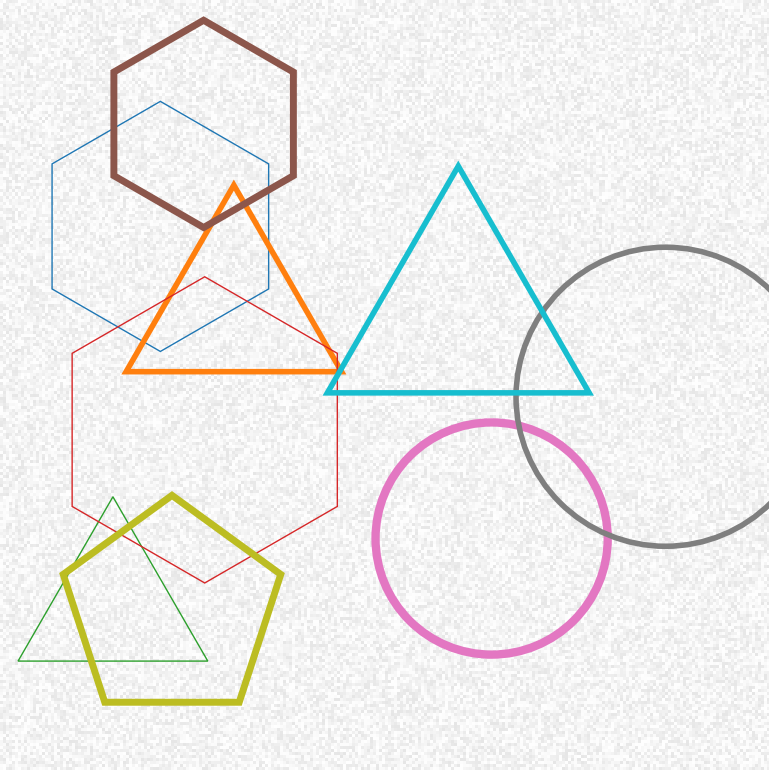[{"shape": "hexagon", "thickness": 0.5, "radius": 0.81, "center": [0.208, 0.706]}, {"shape": "triangle", "thickness": 2, "radius": 0.81, "center": [0.304, 0.598]}, {"shape": "triangle", "thickness": 0.5, "radius": 0.71, "center": [0.147, 0.213]}, {"shape": "hexagon", "thickness": 0.5, "radius": 0.99, "center": [0.266, 0.442]}, {"shape": "hexagon", "thickness": 2.5, "radius": 0.67, "center": [0.264, 0.839]}, {"shape": "circle", "thickness": 3, "radius": 0.75, "center": [0.638, 0.301]}, {"shape": "circle", "thickness": 2, "radius": 0.97, "center": [0.864, 0.485]}, {"shape": "pentagon", "thickness": 2.5, "radius": 0.74, "center": [0.223, 0.208]}, {"shape": "triangle", "thickness": 2, "radius": 0.98, "center": [0.595, 0.588]}]